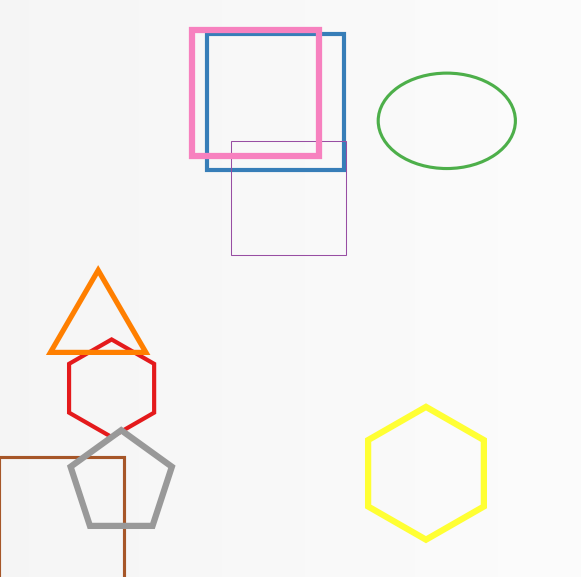[{"shape": "hexagon", "thickness": 2, "radius": 0.42, "center": [0.192, 0.327]}, {"shape": "square", "thickness": 2, "radius": 0.59, "center": [0.474, 0.823]}, {"shape": "oval", "thickness": 1.5, "radius": 0.59, "center": [0.769, 0.79]}, {"shape": "square", "thickness": 0.5, "radius": 0.49, "center": [0.496, 0.657]}, {"shape": "triangle", "thickness": 2.5, "radius": 0.47, "center": [0.169, 0.436]}, {"shape": "hexagon", "thickness": 3, "radius": 0.57, "center": [0.733, 0.18]}, {"shape": "square", "thickness": 1.5, "radius": 0.54, "center": [0.106, 0.1]}, {"shape": "square", "thickness": 3, "radius": 0.55, "center": [0.44, 0.838]}, {"shape": "pentagon", "thickness": 3, "radius": 0.46, "center": [0.209, 0.163]}]